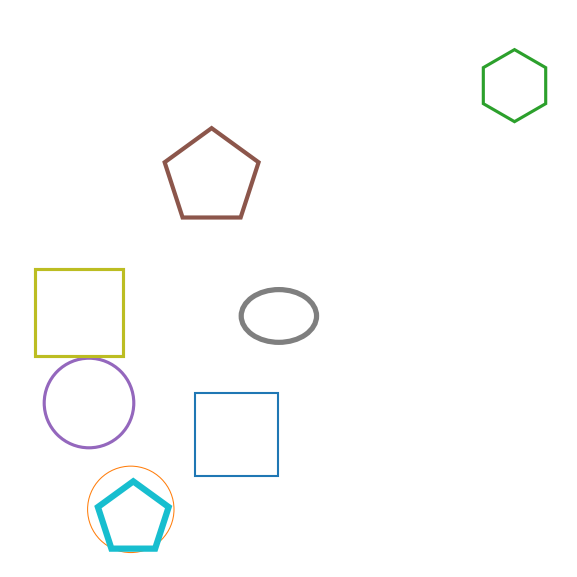[{"shape": "square", "thickness": 1, "radius": 0.36, "center": [0.409, 0.247]}, {"shape": "circle", "thickness": 0.5, "radius": 0.37, "center": [0.226, 0.117]}, {"shape": "hexagon", "thickness": 1.5, "radius": 0.31, "center": [0.891, 0.851]}, {"shape": "circle", "thickness": 1.5, "radius": 0.39, "center": [0.154, 0.301]}, {"shape": "pentagon", "thickness": 2, "radius": 0.43, "center": [0.366, 0.692]}, {"shape": "oval", "thickness": 2.5, "radius": 0.33, "center": [0.483, 0.452]}, {"shape": "square", "thickness": 1.5, "radius": 0.38, "center": [0.137, 0.458]}, {"shape": "pentagon", "thickness": 3, "radius": 0.32, "center": [0.231, 0.101]}]